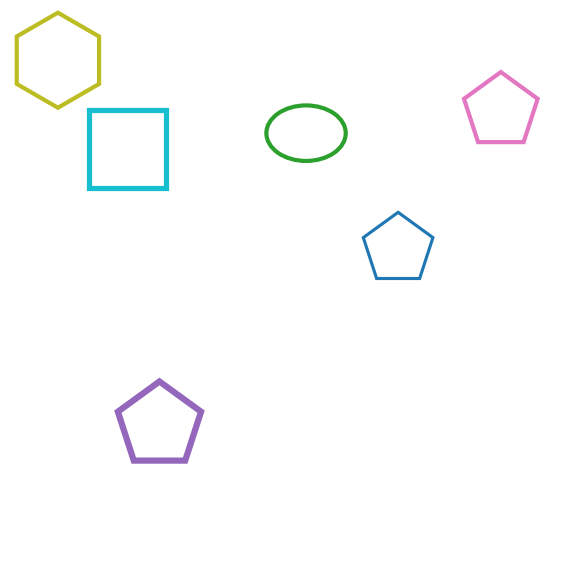[{"shape": "pentagon", "thickness": 1.5, "radius": 0.32, "center": [0.689, 0.568]}, {"shape": "oval", "thickness": 2, "radius": 0.34, "center": [0.53, 0.769]}, {"shape": "pentagon", "thickness": 3, "radius": 0.38, "center": [0.276, 0.263]}, {"shape": "pentagon", "thickness": 2, "radius": 0.34, "center": [0.867, 0.807]}, {"shape": "hexagon", "thickness": 2, "radius": 0.41, "center": [0.1, 0.895]}, {"shape": "square", "thickness": 2.5, "radius": 0.33, "center": [0.22, 0.741]}]